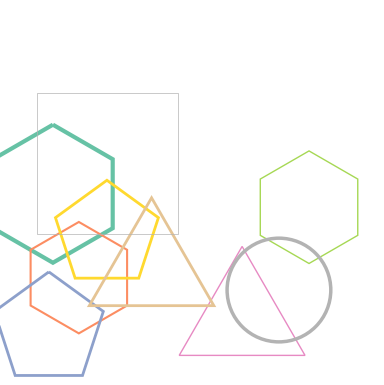[{"shape": "hexagon", "thickness": 3, "radius": 0.9, "center": [0.137, 0.497]}, {"shape": "hexagon", "thickness": 1.5, "radius": 0.72, "center": [0.205, 0.279]}, {"shape": "pentagon", "thickness": 2, "radius": 0.74, "center": [0.127, 0.145]}, {"shape": "triangle", "thickness": 1, "radius": 0.94, "center": [0.629, 0.171]}, {"shape": "hexagon", "thickness": 1, "radius": 0.73, "center": [0.803, 0.462]}, {"shape": "pentagon", "thickness": 2, "radius": 0.7, "center": [0.278, 0.391]}, {"shape": "triangle", "thickness": 2, "radius": 0.93, "center": [0.394, 0.299]}, {"shape": "square", "thickness": 0.5, "radius": 0.92, "center": [0.28, 0.575]}, {"shape": "circle", "thickness": 2.5, "radius": 0.67, "center": [0.725, 0.247]}]